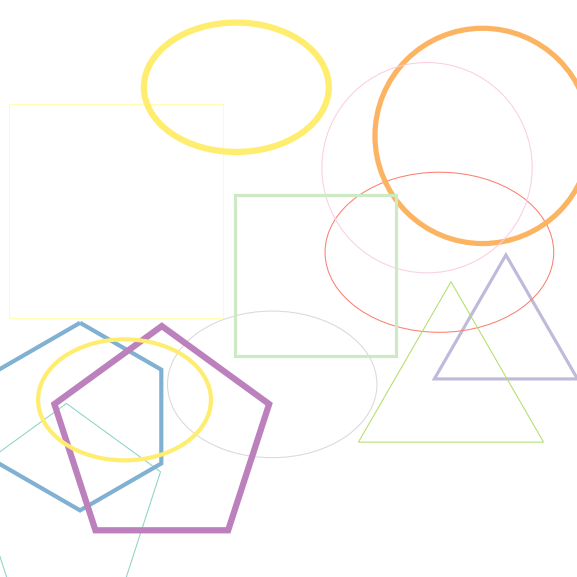[{"shape": "pentagon", "thickness": 0.5, "radius": 0.86, "center": [0.115, 0.129]}, {"shape": "square", "thickness": 0.5, "radius": 0.93, "center": [0.202, 0.634]}, {"shape": "triangle", "thickness": 1.5, "radius": 0.72, "center": [0.876, 0.415]}, {"shape": "oval", "thickness": 0.5, "radius": 0.99, "center": [0.761, 0.562]}, {"shape": "hexagon", "thickness": 2, "radius": 0.81, "center": [0.139, 0.278]}, {"shape": "circle", "thickness": 2.5, "radius": 0.93, "center": [0.836, 0.764]}, {"shape": "triangle", "thickness": 0.5, "radius": 0.93, "center": [0.781, 0.326]}, {"shape": "circle", "thickness": 0.5, "radius": 0.91, "center": [0.739, 0.709]}, {"shape": "oval", "thickness": 0.5, "radius": 0.91, "center": [0.471, 0.334]}, {"shape": "pentagon", "thickness": 3, "radius": 0.98, "center": [0.28, 0.239]}, {"shape": "square", "thickness": 1.5, "radius": 0.7, "center": [0.547, 0.522]}, {"shape": "oval", "thickness": 3, "radius": 0.8, "center": [0.409, 0.848]}, {"shape": "oval", "thickness": 2, "radius": 0.75, "center": [0.216, 0.307]}]